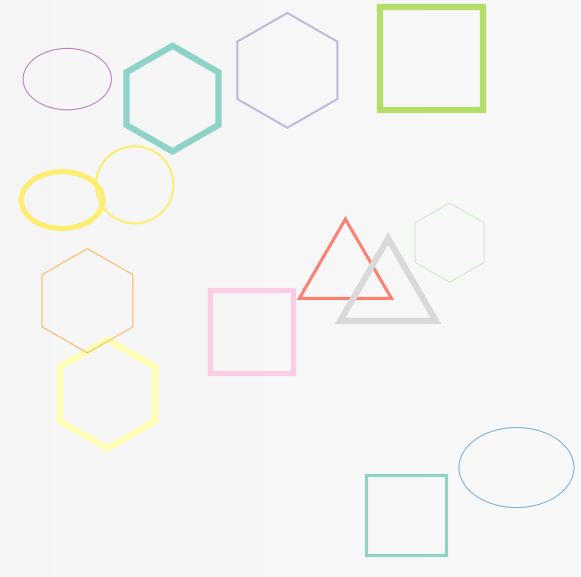[{"shape": "hexagon", "thickness": 3, "radius": 0.46, "center": [0.297, 0.828]}, {"shape": "square", "thickness": 1.5, "radius": 0.34, "center": [0.698, 0.107]}, {"shape": "hexagon", "thickness": 3, "radius": 0.47, "center": [0.185, 0.317]}, {"shape": "hexagon", "thickness": 1, "radius": 0.5, "center": [0.494, 0.877]}, {"shape": "triangle", "thickness": 1.5, "radius": 0.46, "center": [0.594, 0.528]}, {"shape": "oval", "thickness": 0.5, "radius": 0.49, "center": [0.889, 0.19]}, {"shape": "hexagon", "thickness": 0.5, "radius": 0.45, "center": [0.15, 0.478]}, {"shape": "square", "thickness": 3, "radius": 0.44, "center": [0.743, 0.898]}, {"shape": "square", "thickness": 2.5, "radius": 0.36, "center": [0.433, 0.425]}, {"shape": "triangle", "thickness": 3, "radius": 0.48, "center": [0.668, 0.491]}, {"shape": "oval", "thickness": 0.5, "radius": 0.38, "center": [0.116, 0.862]}, {"shape": "hexagon", "thickness": 0.5, "radius": 0.34, "center": [0.774, 0.579]}, {"shape": "circle", "thickness": 1, "radius": 0.33, "center": [0.232, 0.679]}, {"shape": "oval", "thickness": 2.5, "radius": 0.35, "center": [0.107, 0.653]}]